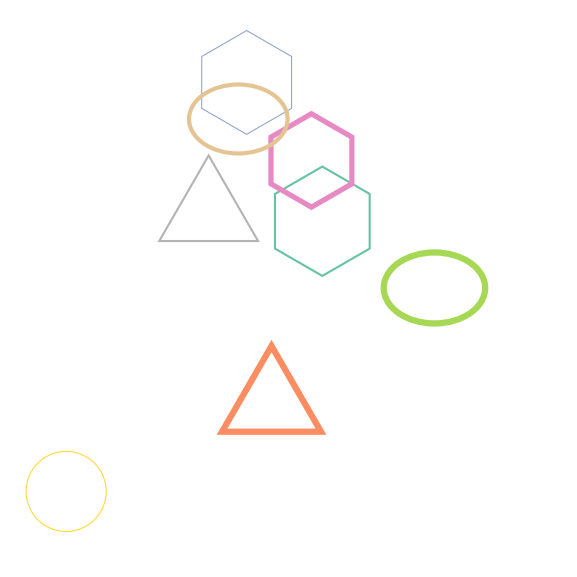[{"shape": "hexagon", "thickness": 1, "radius": 0.47, "center": [0.558, 0.616]}, {"shape": "triangle", "thickness": 3, "radius": 0.49, "center": [0.47, 0.301]}, {"shape": "hexagon", "thickness": 0.5, "radius": 0.45, "center": [0.427, 0.856]}, {"shape": "hexagon", "thickness": 2.5, "radius": 0.4, "center": [0.539, 0.721]}, {"shape": "oval", "thickness": 3, "radius": 0.44, "center": [0.752, 0.501]}, {"shape": "circle", "thickness": 0.5, "radius": 0.35, "center": [0.115, 0.148]}, {"shape": "oval", "thickness": 2, "radius": 0.43, "center": [0.413, 0.793]}, {"shape": "triangle", "thickness": 1, "radius": 0.49, "center": [0.361, 0.631]}]